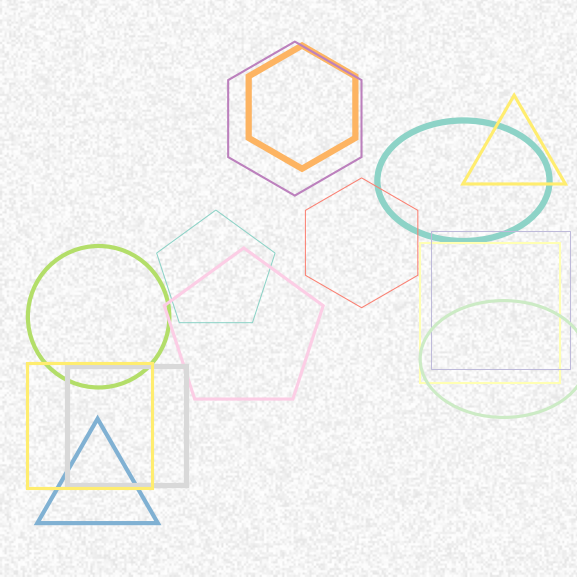[{"shape": "pentagon", "thickness": 0.5, "radius": 0.54, "center": [0.374, 0.528]}, {"shape": "oval", "thickness": 3, "radius": 0.75, "center": [0.803, 0.686]}, {"shape": "square", "thickness": 1, "radius": 0.6, "center": [0.848, 0.457]}, {"shape": "square", "thickness": 0.5, "radius": 0.6, "center": [0.867, 0.479]}, {"shape": "hexagon", "thickness": 0.5, "radius": 0.56, "center": [0.626, 0.579]}, {"shape": "triangle", "thickness": 2, "radius": 0.6, "center": [0.169, 0.154]}, {"shape": "hexagon", "thickness": 3, "radius": 0.53, "center": [0.523, 0.814]}, {"shape": "circle", "thickness": 2, "radius": 0.61, "center": [0.171, 0.451]}, {"shape": "pentagon", "thickness": 1.5, "radius": 0.72, "center": [0.422, 0.425]}, {"shape": "square", "thickness": 2.5, "radius": 0.52, "center": [0.22, 0.263]}, {"shape": "hexagon", "thickness": 1, "radius": 0.67, "center": [0.511, 0.794]}, {"shape": "oval", "thickness": 1.5, "radius": 0.72, "center": [0.872, 0.377]}, {"shape": "triangle", "thickness": 1.5, "radius": 0.51, "center": [0.89, 0.732]}, {"shape": "square", "thickness": 1.5, "radius": 0.54, "center": [0.155, 0.263]}]